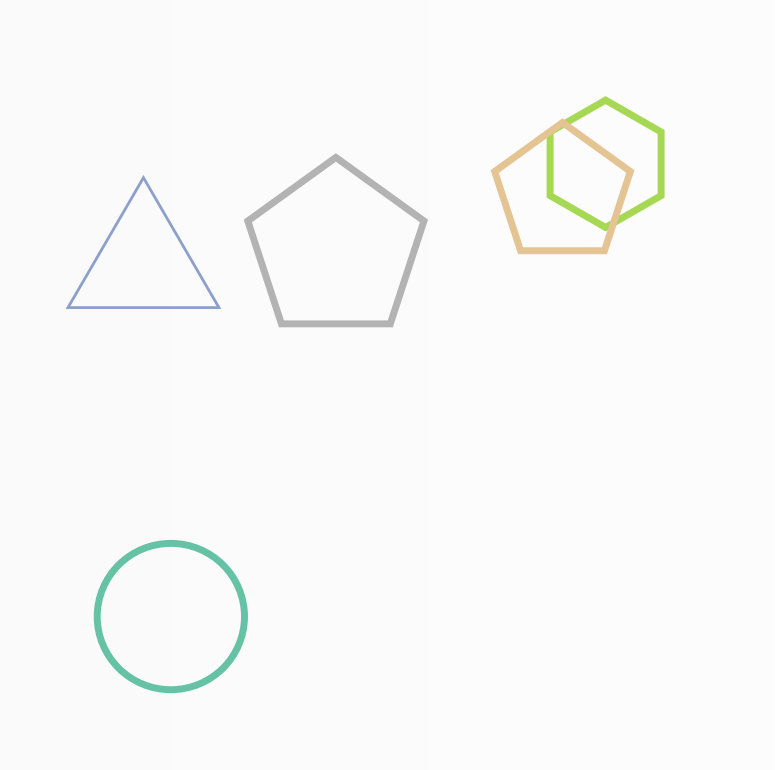[{"shape": "circle", "thickness": 2.5, "radius": 0.48, "center": [0.22, 0.199]}, {"shape": "triangle", "thickness": 1, "radius": 0.56, "center": [0.185, 0.657]}, {"shape": "hexagon", "thickness": 2.5, "radius": 0.41, "center": [0.781, 0.787]}, {"shape": "pentagon", "thickness": 2.5, "radius": 0.46, "center": [0.726, 0.749]}, {"shape": "pentagon", "thickness": 2.5, "radius": 0.6, "center": [0.433, 0.676]}]